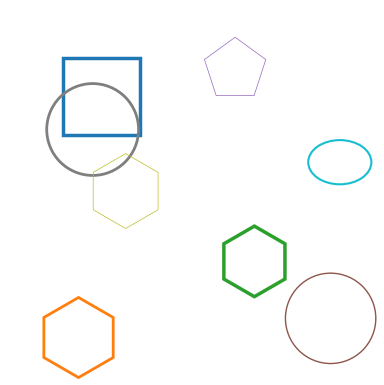[{"shape": "square", "thickness": 2.5, "radius": 0.5, "center": [0.264, 0.749]}, {"shape": "hexagon", "thickness": 2, "radius": 0.52, "center": [0.204, 0.123]}, {"shape": "hexagon", "thickness": 2.5, "radius": 0.46, "center": [0.661, 0.321]}, {"shape": "pentagon", "thickness": 0.5, "radius": 0.42, "center": [0.611, 0.82]}, {"shape": "circle", "thickness": 1, "radius": 0.59, "center": [0.859, 0.173]}, {"shape": "circle", "thickness": 2, "radius": 0.6, "center": [0.241, 0.664]}, {"shape": "hexagon", "thickness": 0.5, "radius": 0.49, "center": [0.326, 0.504]}, {"shape": "oval", "thickness": 1.5, "radius": 0.41, "center": [0.883, 0.579]}]